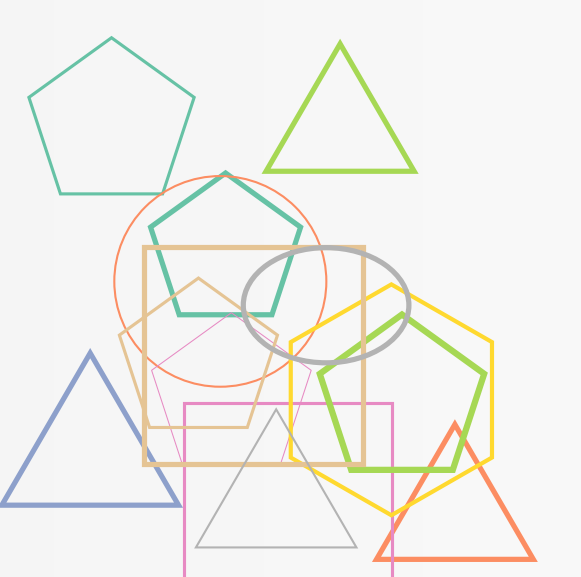[{"shape": "pentagon", "thickness": 1.5, "radius": 0.75, "center": [0.192, 0.784]}, {"shape": "pentagon", "thickness": 2.5, "radius": 0.68, "center": [0.388, 0.564]}, {"shape": "circle", "thickness": 1, "radius": 0.91, "center": [0.379, 0.512]}, {"shape": "triangle", "thickness": 2.5, "radius": 0.78, "center": [0.783, 0.108]}, {"shape": "triangle", "thickness": 2.5, "radius": 0.88, "center": [0.155, 0.212]}, {"shape": "pentagon", "thickness": 0.5, "radius": 0.72, "center": [0.398, 0.313]}, {"shape": "square", "thickness": 1.5, "radius": 0.9, "center": [0.495, 0.123]}, {"shape": "triangle", "thickness": 2.5, "radius": 0.74, "center": [0.585, 0.776]}, {"shape": "pentagon", "thickness": 3, "radius": 0.74, "center": [0.692, 0.306]}, {"shape": "hexagon", "thickness": 2, "radius": 1.0, "center": [0.673, 0.307]}, {"shape": "pentagon", "thickness": 1.5, "radius": 0.72, "center": [0.341, 0.375]}, {"shape": "square", "thickness": 2.5, "radius": 0.94, "center": [0.435, 0.384]}, {"shape": "oval", "thickness": 2.5, "radius": 0.71, "center": [0.561, 0.471]}, {"shape": "triangle", "thickness": 1, "radius": 0.8, "center": [0.475, 0.131]}]